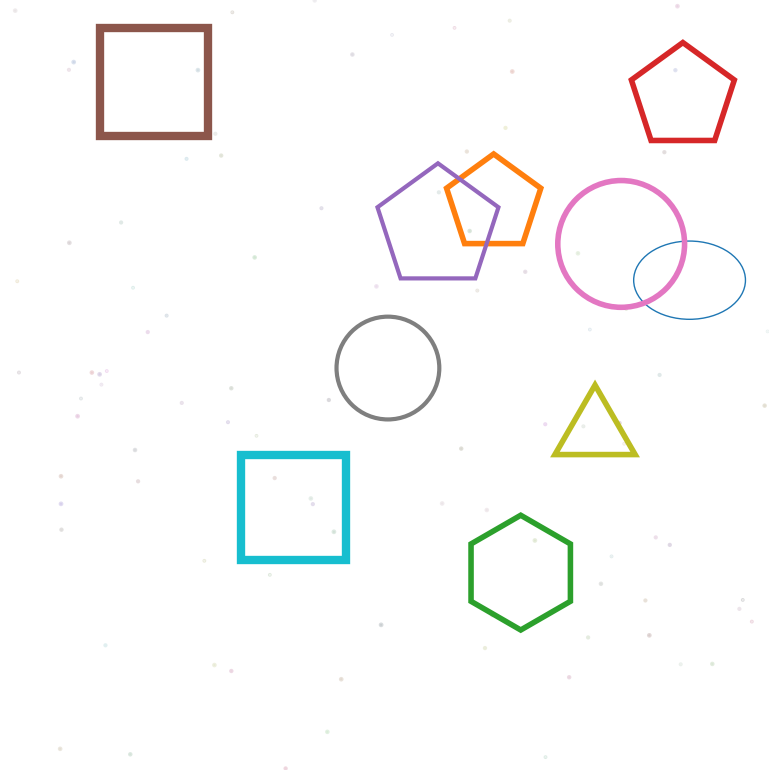[{"shape": "oval", "thickness": 0.5, "radius": 0.36, "center": [0.896, 0.636]}, {"shape": "pentagon", "thickness": 2, "radius": 0.32, "center": [0.641, 0.736]}, {"shape": "hexagon", "thickness": 2, "radius": 0.37, "center": [0.676, 0.256]}, {"shape": "pentagon", "thickness": 2, "radius": 0.35, "center": [0.887, 0.874]}, {"shape": "pentagon", "thickness": 1.5, "radius": 0.41, "center": [0.569, 0.705]}, {"shape": "square", "thickness": 3, "radius": 0.35, "center": [0.2, 0.894]}, {"shape": "circle", "thickness": 2, "radius": 0.41, "center": [0.807, 0.683]}, {"shape": "circle", "thickness": 1.5, "radius": 0.33, "center": [0.504, 0.522]}, {"shape": "triangle", "thickness": 2, "radius": 0.3, "center": [0.773, 0.44]}, {"shape": "square", "thickness": 3, "radius": 0.34, "center": [0.381, 0.34]}]